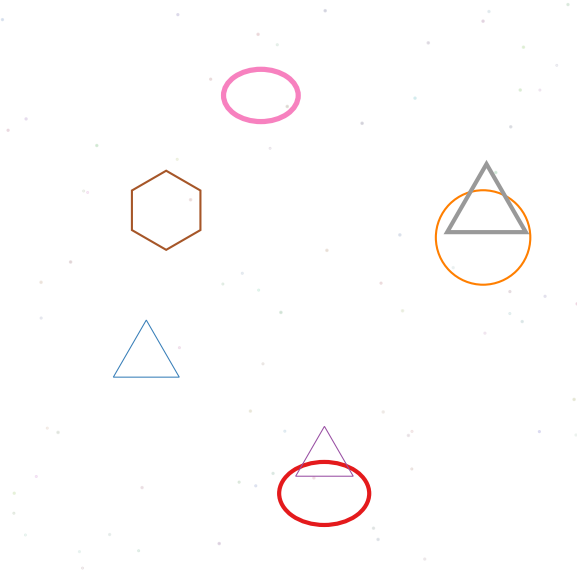[{"shape": "oval", "thickness": 2, "radius": 0.39, "center": [0.561, 0.145]}, {"shape": "triangle", "thickness": 0.5, "radius": 0.33, "center": [0.253, 0.379]}, {"shape": "triangle", "thickness": 0.5, "radius": 0.29, "center": [0.562, 0.203]}, {"shape": "circle", "thickness": 1, "radius": 0.41, "center": [0.836, 0.588]}, {"shape": "hexagon", "thickness": 1, "radius": 0.34, "center": [0.288, 0.635]}, {"shape": "oval", "thickness": 2.5, "radius": 0.32, "center": [0.452, 0.834]}, {"shape": "triangle", "thickness": 2, "radius": 0.39, "center": [0.842, 0.636]}]